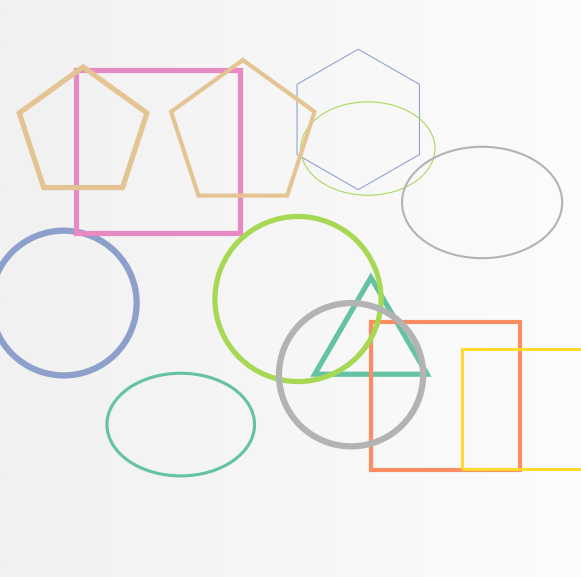[{"shape": "oval", "thickness": 1.5, "radius": 0.63, "center": [0.311, 0.264]}, {"shape": "triangle", "thickness": 2.5, "radius": 0.56, "center": [0.638, 0.407]}, {"shape": "square", "thickness": 2, "radius": 0.64, "center": [0.766, 0.314]}, {"shape": "circle", "thickness": 3, "radius": 0.63, "center": [0.11, 0.474]}, {"shape": "hexagon", "thickness": 0.5, "radius": 0.61, "center": [0.616, 0.792]}, {"shape": "square", "thickness": 2.5, "radius": 0.71, "center": [0.273, 0.737]}, {"shape": "oval", "thickness": 0.5, "radius": 0.58, "center": [0.633, 0.742]}, {"shape": "circle", "thickness": 2.5, "radius": 0.71, "center": [0.513, 0.481]}, {"shape": "square", "thickness": 1.5, "radius": 0.52, "center": [0.9, 0.291]}, {"shape": "pentagon", "thickness": 2, "radius": 0.65, "center": [0.418, 0.765]}, {"shape": "pentagon", "thickness": 2.5, "radius": 0.58, "center": [0.143, 0.768]}, {"shape": "oval", "thickness": 1, "radius": 0.69, "center": [0.829, 0.649]}, {"shape": "circle", "thickness": 3, "radius": 0.62, "center": [0.604, 0.35]}]